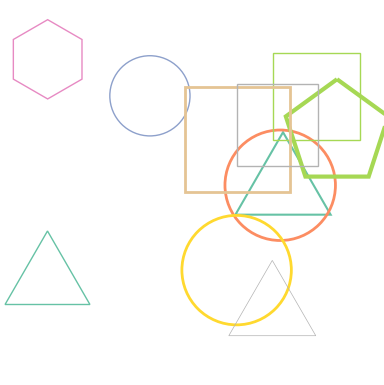[{"shape": "triangle", "thickness": 1.5, "radius": 0.71, "center": [0.735, 0.514]}, {"shape": "triangle", "thickness": 1, "radius": 0.64, "center": [0.123, 0.273]}, {"shape": "circle", "thickness": 2, "radius": 0.72, "center": [0.728, 0.519]}, {"shape": "circle", "thickness": 1, "radius": 0.52, "center": [0.389, 0.751]}, {"shape": "hexagon", "thickness": 1, "radius": 0.51, "center": [0.124, 0.846]}, {"shape": "square", "thickness": 1, "radius": 0.56, "center": [0.822, 0.75]}, {"shape": "pentagon", "thickness": 3, "radius": 0.7, "center": [0.875, 0.654]}, {"shape": "circle", "thickness": 2, "radius": 0.71, "center": [0.615, 0.298]}, {"shape": "square", "thickness": 2, "radius": 0.68, "center": [0.618, 0.638]}, {"shape": "square", "thickness": 1, "radius": 0.53, "center": [0.722, 0.675]}, {"shape": "triangle", "thickness": 0.5, "radius": 0.65, "center": [0.707, 0.193]}]